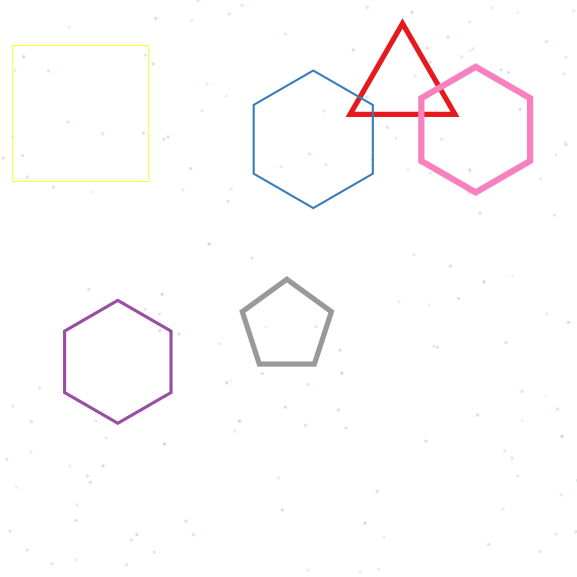[{"shape": "triangle", "thickness": 2.5, "radius": 0.52, "center": [0.697, 0.854]}, {"shape": "hexagon", "thickness": 1, "radius": 0.6, "center": [0.542, 0.758]}, {"shape": "hexagon", "thickness": 1.5, "radius": 0.53, "center": [0.204, 0.373]}, {"shape": "square", "thickness": 0.5, "radius": 0.59, "center": [0.139, 0.804]}, {"shape": "hexagon", "thickness": 3, "radius": 0.54, "center": [0.824, 0.775]}, {"shape": "pentagon", "thickness": 2.5, "radius": 0.41, "center": [0.497, 0.434]}]